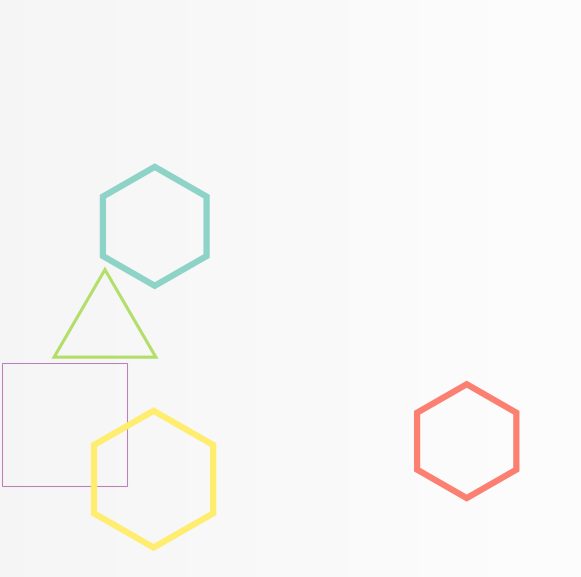[{"shape": "hexagon", "thickness": 3, "radius": 0.51, "center": [0.266, 0.607]}, {"shape": "hexagon", "thickness": 3, "radius": 0.49, "center": [0.803, 0.235]}, {"shape": "triangle", "thickness": 1.5, "radius": 0.51, "center": [0.181, 0.431]}, {"shape": "square", "thickness": 0.5, "radius": 0.54, "center": [0.111, 0.264]}, {"shape": "hexagon", "thickness": 3, "radius": 0.59, "center": [0.264, 0.169]}]